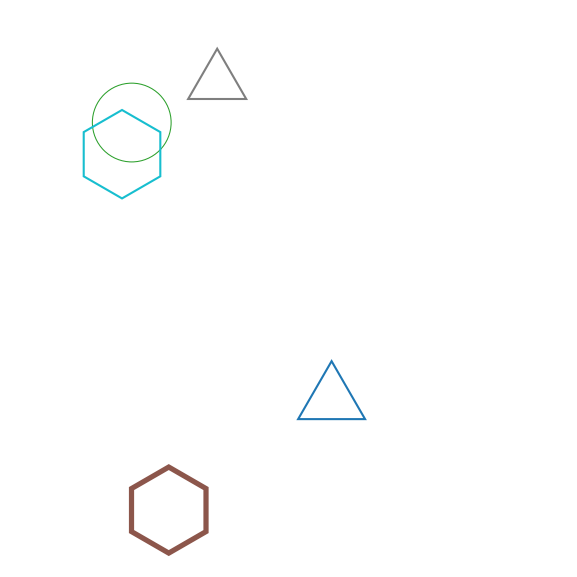[{"shape": "triangle", "thickness": 1, "radius": 0.33, "center": [0.574, 0.307]}, {"shape": "circle", "thickness": 0.5, "radius": 0.34, "center": [0.228, 0.787]}, {"shape": "hexagon", "thickness": 2.5, "radius": 0.37, "center": [0.292, 0.116]}, {"shape": "triangle", "thickness": 1, "radius": 0.29, "center": [0.376, 0.857]}, {"shape": "hexagon", "thickness": 1, "radius": 0.38, "center": [0.211, 0.732]}]